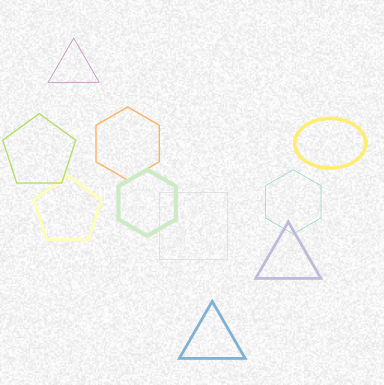[{"shape": "hexagon", "thickness": 0.5, "radius": 0.42, "center": [0.762, 0.476]}, {"shape": "pentagon", "thickness": 2, "radius": 0.46, "center": [0.176, 0.452]}, {"shape": "triangle", "thickness": 2, "radius": 0.49, "center": [0.749, 0.326]}, {"shape": "triangle", "thickness": 2, "radius": 0.49, "center": [0.551, 0.118]}, {"shape": "hexagon", "thickness": 1, "radius": 0.47, "center": [0.332, 0.627]}, {"shape": "pentagon", "thickness": 1, "radius": 0.5, "center": [0.102, 0.605]}, {"shape": "square", "thickness": 0.5, "radius": 0.44, "center": [0.501, 0.415]}, {"shape": "triangle", "thickness": 0.5, "radius": 0.38, "center": [0.191, 0.824]}, {"shape": "hexagon", "thickness": 3, "radius": 0.43, "center": [0.382, 0.473]}, {"shape": "oval", "thickness": 2.5, "radius": 0.46, "center": [0.858, 0.628]}]